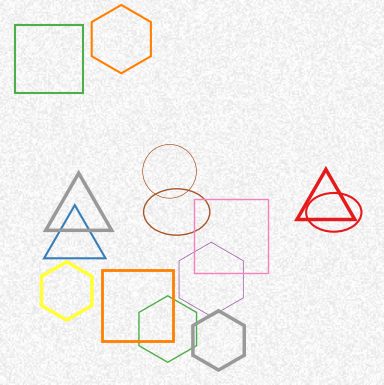[{"shape": "oval", "thickness": 1.5, "radius": 0.36, "center": [0.867, 0.448]}, {"shape": "triangle", "thickness": 2.5, "radius": 0.43, "center": [0.846, 0.473]}, {"shape": "triangle", "thickness": 1.5, "radius": 0.46, "center": [0.194, 0.375]}, {"shape": "hexagon", "thickness": 1, "radius": 0.43, "center": [0.436, 0.145]}, {"shape": "square", "thickness": 1.5, "radius": 0.44, "center": [0.127, 0.848]}, {"shape": "hexagon", "thickness": 0.5, "radius": 0.48, "center": [0.549, 0.275]}, {"shape": "hexagon", "thickness": 1.5, "radius": 0.44, "center": [0.315, 0.898]}, {"shape": "square", "thickness": 2, "radius": 0.46, "center": [0.358, 0.206]}, {"shape": "hexagon", "thickness": 2.5, "radius": 0.38, "center": [0.173, 0.244]}, {"shape": "oval", "thickness": 1, "radius": 0.43, "center": [0.459, 0.449]}, {"shape": "circle", "thickness": 0.5, "radius": 0.35, "center": [0.44, 0.555]}, {"shape": "square", "thickness": 1, "radius": 0.48, "center": [0.601, 0.386]}, {"shape": "triangle", "thickness": 2.5, "radius": 0.5, "center": [0.204, 0.451]}, {"shape": "hexagon", "thickness": 2.5, "radius": 0.38, "center": [0.568, 0.116]}]